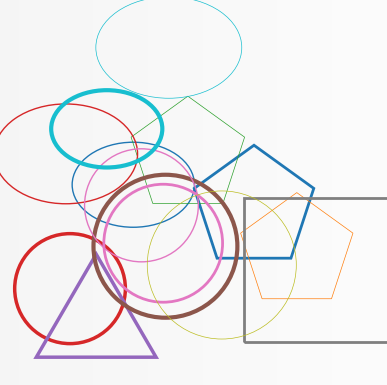[{"shape": "oval", "thickness": 1, "radius": 0.79, "center": [0.344, 0.52]}, {"shape": "pentagon", "thickness": 2, "radius": 0.81, "center": [0.655, 0.461]}, {"shape": "pentagon", "thickness": 0.5, "radius": 0.76, "center": [0.766, 0.347]}, {"shape": "pentagon", "thickness": 0.5, "radius": 0.77, "center": [0.485, 0.596]}, {"shape": "oval", "thickness": 1, "radius": 0.93, "center": [0.17, 0.6]}, {"shape": "circle", "thickness": 2.5, "radius": 0.71, "center": [0.181, 0.25]}, {"shape": "triangle", "thickness": 2.5, "radius": 0.89, "center": [0.248, 0.161]}, {"shape": "circle", "thickness": 3, "radius": 0.93, "center": [0.427, 0.36]}, {"shape": "circle", "thickness": 1, "radius": 0.73, "center": [0.365, 0.467]}, {"shape": "circle", "thickness": 2, "radius": 0.77, "center": [0.421, 0.368]}, {"shape": "square", "thickness": 2, "radius": 0.94, "center": [0.817, 0.298]}, {"shape": "circle", "thickness": 0.5, "radius": 0.96, "center": [0.572, 0.312]}, {"shape": "oval", "thickness": 0.5, "radius": 0.94, "center": [0.436, 0.877]}, {"shape": "oval", "thickness": 3, "radius": 0.72, "center": [0.276, 0.665]}]